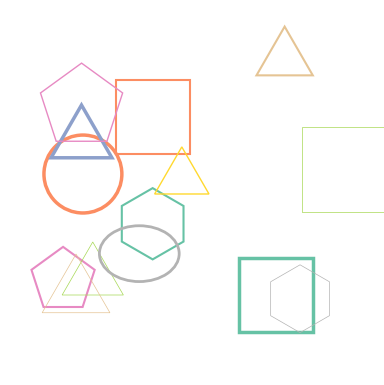[{"shape": "square", "thickness": 2.5, "radius": 0.48, "center": [0.716, 0.234]}, {"shape": "hexagon", "thickness": 1.5, "radius": 0.46, "center": [0.397, 0.419]}, {"shape": "circle", "thickness": 2.5, "radius": 0.51, "center": [0.215, 0.548]}, {"shape": "square", "thickness": 1.5, "radius": 0.48, "center": [0.397, 0.697]}, {"shape": "triangle", "thickness": 2.5, "radius": 0.46, "center": [0.212, 0.636]}, {"shape": "pentagon", "thickness": 1.5, "radius": 0.43, "center": [0.164, 0.272]}, {"shape": "pentagon", "thickness": 1, "radius": 0.56, "center": [0.212, 0.724]}, {"shape": "triangle", "thickness": 0.5, "radius": 0.46, "center": [0.241, 0.28]}, {"shape": "square", "thickness": 0.5, "radius": 0.55, "center": [0.895, 0.559]}, {"shape": "triangle", "thickness": 1, "radius": 0.41, "center": [0.472, 0.537]}, {"shape": "triangle", "thickness": 0.5, "radius": 0.51, "center": [0.198, 0.239]}, {"shape": "triangle", "thickness": 1.5, "radius": 0.42, "center": [0.739, 0.846]}, {"shape": "oval", "thickness": 2, "radius": 0.52, "center": [0.362, 0.341]}, {"shape": "hexagon", "thickness": 0.5, "radius": 0.44, "center": [0.779, 0.224]}]